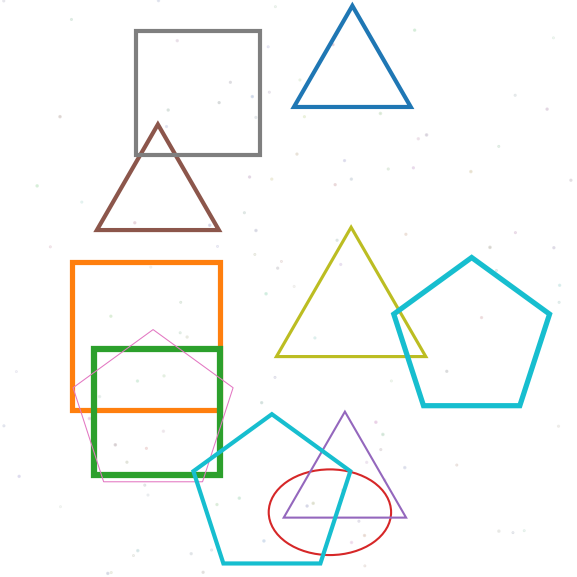[{"shape": "triangle", "thickness": 2, "radius": 0.58, "center": [0.61, 0.872]}, {"shape": "square", "thickness": 2.5, "radius": 0.64, "center": [0.253, 0.418]}, {"shape": "square", "thickness": 3, "radius": 0.54, "center": [0.272, 0.286]}, {"shape": "oval", "thickness": 1, "radius": 0.53, "center": [0.571, 0.112]}, {"shape": "triangle", "thickness": 1, "radius": 0.61, "center": [0.597, 0.164]}, {"shape": "triangle", "thickness": 2, "radius": 0.61, "center": [0.273, 0.662]}, {"shape": "pentagon", "thickness": 0.5, "radius": 0.73, "center": [0.265, 0.283]}, {"shape": "square", "thickness": 2, "radius": 0.54, "center": [0.342, 0.838]}, {"shape": "triangle", "thickness": 1.5, "radius": 0.75, "center": [0.608, 0.456]}, {"shape": "pentagon", "thickness": 2, "radius": 0.71, "center": [0.471, 0.139]}, {"shape": "pentagon", "thickness": 2.5, "radius": 0.71, "center": [0.817, 0.411]}]